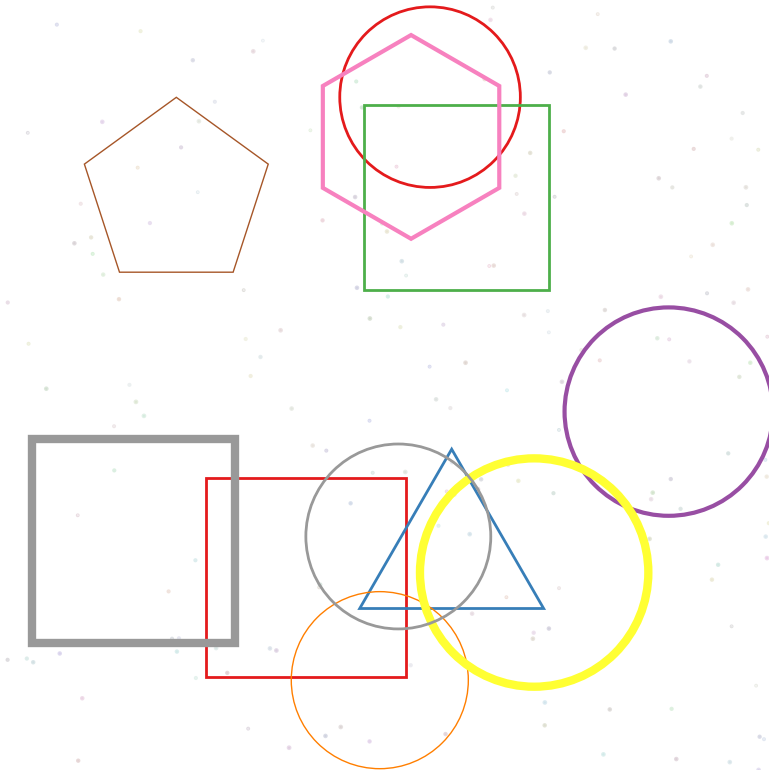[{"shape": "circle", "thickness": 1, "radius": 0.59, "center": [0.559, 0.874]}, {"shape": "square", "thickness": 1, "radius": 0.65, "center": [0.397, 0.25]}, {"shape": "triangle", "thickness": 1, "radius": 0.69, "center": [0.587, 0.279]}, {"shape": "square", "thickness": 1, "radius": 0.6, "center": [0.593, 0.743]}, {"shape": "circle", "thickness": 1.5, "radius": 0.68, "center": [0.869, 0.465]}, {"shape": "circle", "thickness": 0.5, "radius": 0.57, "center": [0.493, 0.117]}, {"shape": "circle", "thickness": 3, "radius": 0.74, "center": [0.694, 0.256]}, {"shape": "pentagon", "thickness": 0.5, "radius": 0.63, "center": [0.229, 0.748]}, {"shape": "hexagon", "thickness": 1.5, "radius": 0.66, "center": [0.534, 0.822]}, {"shape": "circle", "thickness": 1, "radius": 0.6, "center": [0.517, 0.303]}, {"shape": "square", "thickness": 3, "radius": 0.66, "center": [0.173, 0.297]}]